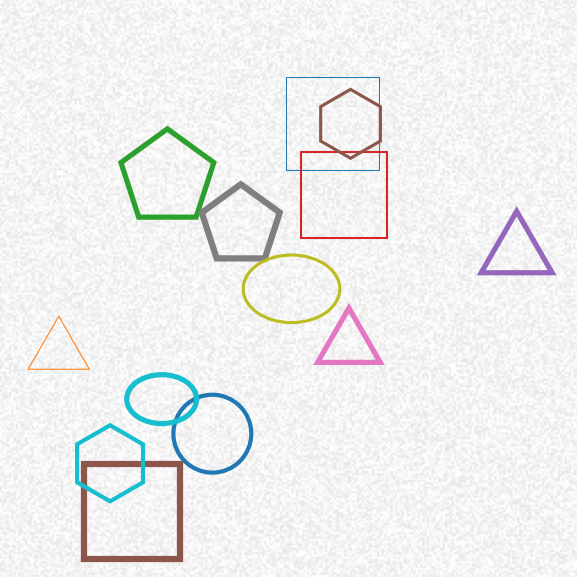[{"shape": "circle", "thickness": 2, "radius": 0.34, "center": [0.368, 0.248]}, {"shape": "square", "thickness": 0.5, "radius": 0.4, "center": [0.576, 0.785]}, {"shape": "triangle", "thickness": 0.5, "radius": 0.31, "center": [0.102, 0.39]}, {"shape": "pentagon", "thickness": 2.5, "radius": 0.42, "center": [0.29, 0.691]}, {"shape": "square", "thickness": 1, "radius": 0.37, "center": [0.596, 0.661]}, {"shape": "triangle", "thickness": 2.5, "radius": 0.35, "center": [0.895, 0.562]}, {"shape": "hexagon", "thickness": 1.5, "radius": 0.3, "center": [0.607, 0.785]}, {"shape": "square", "thickness": 3, "radius": 0.41, "center": [0.229, 0.114]}, {"shape": "triangle", "thickness": 2.5, "radius": 0.31, "center": [0.604, 0.403]}, {"shape": "pentagon", "thickness": 3, "radius": 0.35, "center": [0.417, 0.609]}, {"shape": "oval", "thickness": 1.5, "radius": 0.42, "center": [0.505, 0.499]}, {"shape": "hexagon", "thickness": 2, "radius": 0.33, "center": [0.191, 0.197]}, {"shape": "oval", "thickness": 2.5, "radius": 0.3, "center": [0.28, 0.308]}]